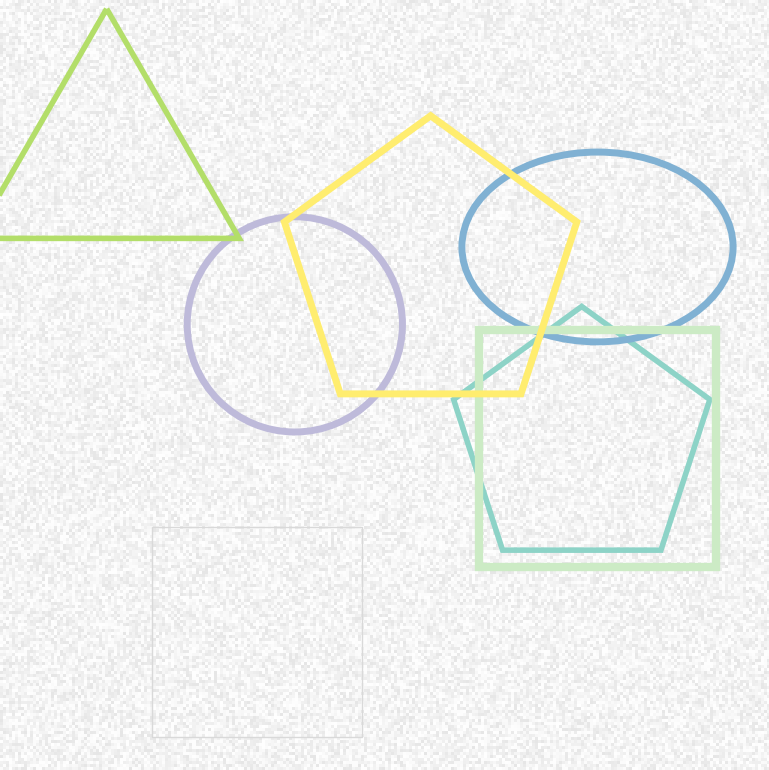[{"shape": "pentagon", "thickness": 2, "radius": 0.87, "center": [0.756, 0.427]}, {"shape": "circle", "thickness": 2.5, "radius": 0.7, "center": [0.383, 0.579]}, {"shape": "oval", "thickness": 2.5, "radius": 0.88, "center": [0.776, 0.679]}, {"shape": "triangle", "thickness": 2, "radius": 0.99, "center": [0.139, 0.79]}, {"shape": "square", "thickness": 0.5, "radius": 0.68, "center": [0.334, 0.179]}, {"shape": "square", "thickness": 3, "radius": 0.77, "center": [0.776, 0.417]}, {"shape": "pentagon", "thickness": 2.5, "radius": 1.0, "center": [0.559, 0.65]}]